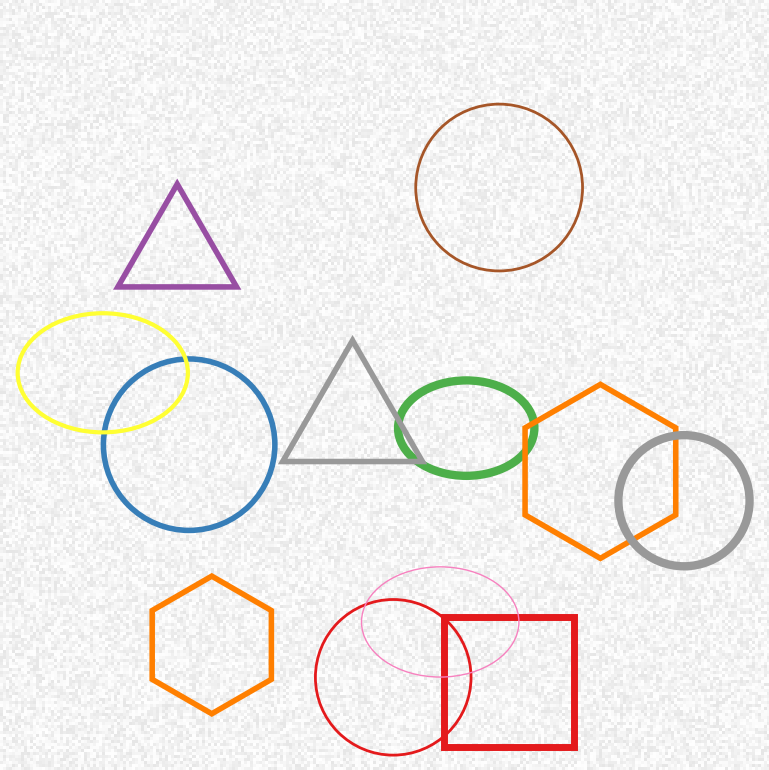[{"shape": "square", "thickness": 2.5, "radius": 0.42, "center": [0.661, 0.114]}, {"shape": "circle", "thickness": 1, "radius": 0.51, "center": [0.511, 0.12]}, {"shape": "circle", "thickness": 2, "radius": 0.56, "center": [0.246, 0.422]}, {"shape": "oval", "thickness": 3, "radius": 0.44, "center": [0.605, 0.444]}, {"shape": "triangle", "thickness": 2, "radius": 0.45, "center": [0.23, 0.672]}, {"shape": "hexagon", "thickness": 2, "radius": 0.56, "center": [0.78, 0.388]}, {"shape": "hexagon", "thickness": 2, "radius": 0.45, "center": [0.275, 0.162]}, {"shape": "oval", "thickness": 1.5, "radius": 0.55, "center": [0.133, 0.516]}, {"shape": "circle", "thickness": 1, "radius": 0.54, "center": [0.648, 0.756]}, {"shape": "oval", "thickness": 0.5, "radius": 0.51, "center": [0.572, 0.192]}, {"shape": "circle", "thickness": 3, "radius": 0.43, "center": [0.888, 0.35]}, {"shape": "triangle", "thickness": 2, "radius": 0.52, "center": [0.458, 0.453]}]